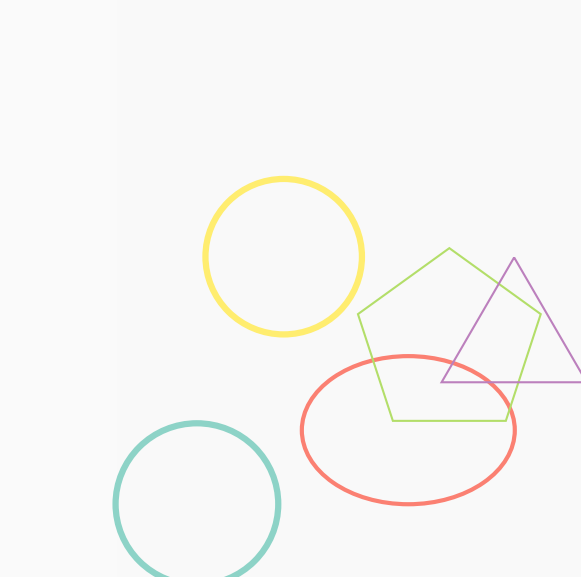[{"shape": "circle", "thickness": 3, "radius": 0.7, "center": [0.339, 0.126]}, {"shape": "oval", "thickness": 2, "radius": 0.92, "center": [0.702, 0.254]}, {"shape": "pentagon", "thickness": 1, "radius": 0.83, "center": [0.773, 0.404]}, {"shape": "triangle", "thickness": 1, "radius": 0.72, "center": [0.885, 0.409]}, {"shape": "circle", "thickness": 3, "radius": 0.67, "center": [0.488, 0.555]}]